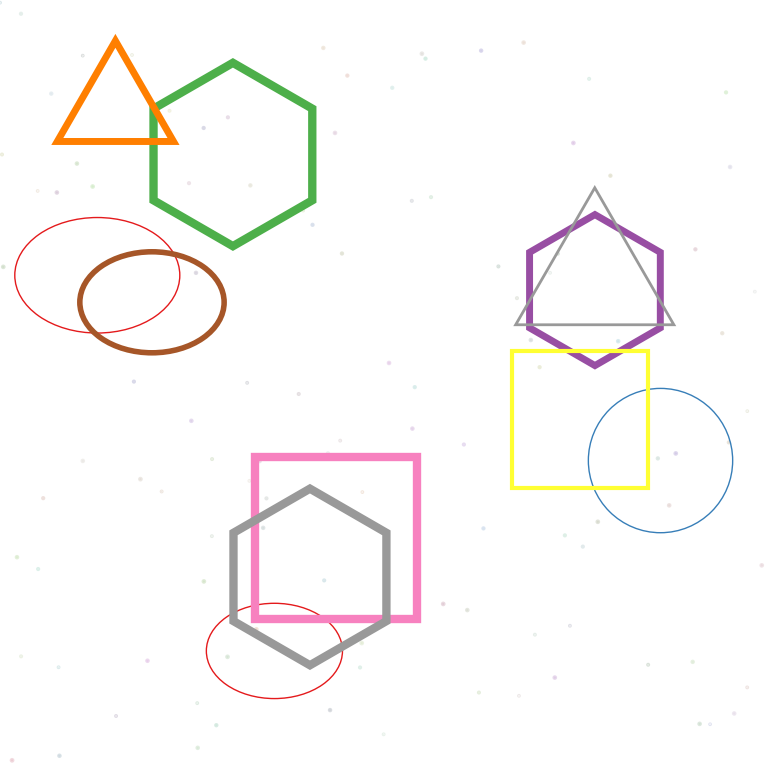[{"shape": "oval", "thickness": 0.5, "radius": 0.54, "center": [0.126, 0.642]}, {"shape": "oval", "thickness": 0.5, "radius": 0.44, "center": [0.356, 0.155]}, {"shape": "circle", "thickness": 0.5, "radius": 0.47, "center": [0.858, 0.402]}, {"shape": "hexagon", "thickness": 3, "radius": 0.6, "center": [0.302, 0.799]}, {"shape": "hexagon", "thickness": 2.5, "radius": 0.49, "center": [0.773, 0.623]}, {"shape": "triangle", "thickness": 2.5, "radius": 0.44, "center": [0.15, 0.86]}, {"shape": "square", "thickness": 1.5, "radius": 0.44, "center": [0.753, 0.455]}, {"shape": "oval", "thickness": 2, "radius": 0.47, "center": [0.197, 0.607]}, {"shape": "square", "thickness": 3, "radius": 0.52, "center": [0.436, 0.302]}, {"shape": "triangle", "thickness": 1, "radius": 0.59, "center": [0.772, 0.638]}, {"shape": "hexagon", "thickness": 3, "radius": 0.57, "center": [0.403, 0.251]}]